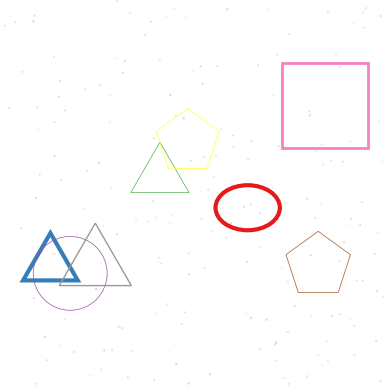[{"shape": "oval", "thickness": 3, "radius": 0.42, "center": [0.643, 0.46]}, {"shape": "triangle", "thickness": 3, "radius": 0.41, "center": [0.131, 0.313]}, {"shape": "triangle", "thickness": 0.5, "radius": 0.44, "center": [0.415, 0.543]}, {"shape": "circle", "thickness": 0.5, "radius": 0.48, "center": [0.182, 0.29]}, {"shape": "pentagon", "thickness": 0.5, "radius": 0.43, "center": [0.488, 0.632]}, {"shape": "pentagon", "thickness": 0.5, "radius": 0.44, "center": [0.827, 0.311]}, {"shape": "square", "thickness": 2, "radius": 0.55, "center": [0.844, 0.725]}, {"shape": "triangle", "thickness": 1, "radius": 0.54, "center": [0.248, 0.312]}]